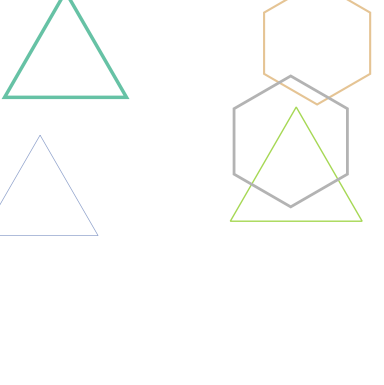[{"shape": "triangle", "thickness": 2.5, "radius": 0.91, "center": [0.17, 0.839]}, {"shape": "triangle", "thickness": 0.5, "radius": 0.87, "center": [0.104, 0.475]}, {"shape": "triangle", "thickness": 1, "radius": 0.99, "center": [0.769, 0.524]}, {"shape": "hexagon", "thickness": 1.5, "radius": 0.8, "center": [0.824, 0.888]}, {"shape": "hexagon", "thickness": 2, "radius": 0.85, "center": [0.755, 0.633]}]